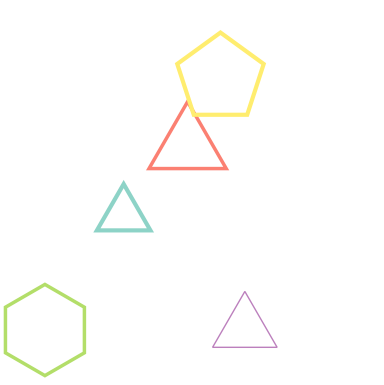[{"shape": "triangle", "thickness": 3, "radius": 0.4, "center": [0.321, 0.442]}, {"shape": "triangle", "thickness": 2.5, "radius": 0.58, "center": [0.487, 0.62]}, {"shape": "hexagon", "thickness": 2.5, "radius": 0.59, "center": [0.117, 0.143]}, {"shape": "triangle", "thickness": 1, "radius": 0.48, "center": [0.636, 0.146]}, {"shape": "pentagon", "thickness": 3, "radius": 0.59, "center": [0.573, 0.797]}]